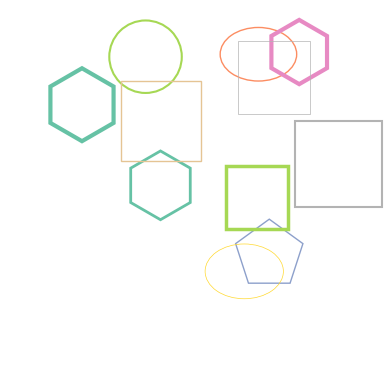[{"shape": "hexagon", "thickness": 2, "radius": 0.45, "center": [0.417, 0.519]}, {"shape": "hexagon", "thickness": 3, "radius": 0.47, "center": [0.213, 0.728]}, {"shape": "oval", "thickness": 1, "radius": 0.5, "center": [0.671, 0.859]}, {"shape": "pentagon", "thickness": 1, "radius": 0.46, "center": [0.699, 0.339]}, {"shape": "hexagon", "thickness": 3, "radius": 0.42, "center": [0.777, 0.865]}, {"shape": "circle", "thickness": 1.5, "radius": 0.47, "center": [0.378, 0.853]}, {"shape": "square", "thickness": 2.5, "radius": 0.41, "center": [0.667, 0.487]}, {"shape": "oval", "thickness": 0.5, "radius": 0.51, "center": [0.634, 0.295]}, {"shape": "square", "thickness": 1, "radius": 0.52, "center": [0.418, 0.686]}, {"shape": "square", "thickness": 0.5, "radius": 0.47, "center": [0.712, 0.799]}, {"shape": "square", "thickness": 1.5, "radius": 0.56, "center": [0.879, 0.574]}]